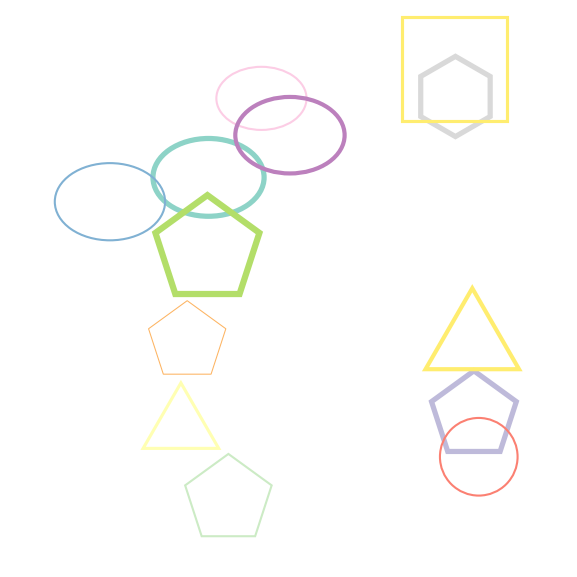[{"shape": "oval", "thickness": 2.5, "radius": 0.48, "center": [0.361, 0.692]}, {"shape": "triangle", "thickness": 1.5, "radius": 0.38, "center": [0.313, 0.261]}, {"shape": "pentagon", "thickness": 2.5, "radius": 0.39, "center": [0.821, 0.28]}, {"shape": "circle", "thickness": 1, "radius": 0.34, "center": [0.829, 0.208]}, {"shape": "oval", "thickness": 1, "radius": 0.48, "center": [0.19, 0.65]}, {"shape": "pentagon", "thickness": 0.5, "radius": 0.35, "center": [0.324, 0.408]}, {"shape": "pentagon", "thickness": 3, "radius": 0.47, "center": [0.359, 0.567]}, {"shape": "oval", "thickness": 1, "radius": 0.39, "center": [0.453, 0.829]}, {"shape": "hexagon", "thickness": 2.5, "radius": 0.35, "center": [0.789, 0.832]}, {"shape": "oval", "thickness": 2, "radius": 0.47, "center": [0.502, 0.765]}, {"shape": "pentagon", "thickness": 1, "radius": 0.39, "center": [0.395, 0.134]}, {"shape": "triangle", "thickness": 2, "radius": 0.47, "center": [0.818, 0.407]}, {"shape": "square", "thickness": 1.5, "radius": 0.45, "center": [0.787, 0.88]}]